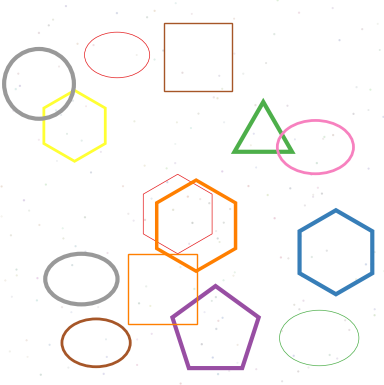[{"shape": "oval", "thickness": 0.5, "radius": 0.42, "center": [0.304, 0.857]}, {"shape": "hexagon", "thickness": 0.5, "radius": 0.52, "center": [0.462, 0.444]}, {"shape": "hexagon", "thickness": 3, "radius": 0.55, "center": [0.873, 0.345]}, {"shape": "oval", "thickness": 0.5, "radius": 0.52, "center": [0.829, 0.122]}, {"shape": "triangle", "thickness": 3, "radius": 0.43, "center": [0.684, 0.649]}, {"shape": "pentagon", "thickness": 3, "radius": 0.59, "center": [0.56, 0.139]}, {"shape": "hexagon", "thickness": 2.5, "radius": 0.59, "center": [0.509, 0.414]}, {"shape": "square", "thickness": 1, "radius": 0.45, "center": [0.422, 0.249]}, {"shape": "hexagon", "thickness": 2, "radius": 0.46, "center": [0.194, 0.673]}, {"shape": "square", "thickness": 1, "radius": 0.44, "center": [0.513, 0.853]}, {"shape": "oval", "thickness": 2, "radius": 0.44, "center": [0.25, 0.11]}, {"shape": "oval", "thickness": 2, "radius": 0.49, "center": [0.819, 0.618]}, {"shape": "circle", "thickness": 3, "radius": 0.45, "center": [0.101, 0.782]}, {"shape": "oval", "thickness": 3, "radius": 0.47, "center": [0.211, 0.275]}]